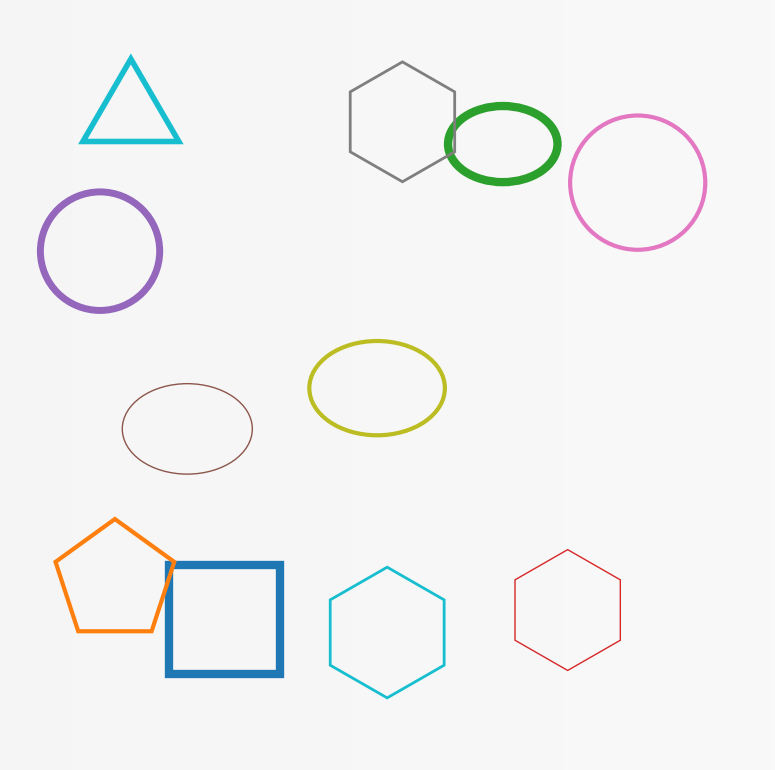[{"shape": "square", "thickness": 3, "radius": 0.36, "center": [0.29, 0.195]}, {"shape": "pentagon", "thickness": 1.5, "radius": 0.4, "center": [0.148, 0.245]}, {"shape": "oval", "thickness": 3, "radius": 0.35, "center": [0.649, 0.813]}, {"shape": "hexagon", "thickness": 0.5, "radius": 0.39, "center": [0.732, 0.208]}, {"shape": "circle", "thickness": 2.5, "radius": 0.38, "center": [0.129, 0.674]}, {"shape": "oval", "thickness": 0.5, "radius": 0.42, "center": [0.242, 0.443]}, {"shape": "circle", "thickness": 1.5, "radius": 0.44, "center": [0.823, 0.763]}, {"shape": "hexagon", "thickness": 1, "radius": 0.39, "center": [0.519, 0.842]}, {"shape": "oval", "thickness": 1.5, "radius": 0.44, "center": [0.487, 0.496]}, {"shape": "triangle", "thickness": 2, "radius": 0.36, "center": [0.169, 0.852]}, {"shape": "hexagon", "thickness": 1, "radius": 0.42, "center": [0.5, 0.179]}]